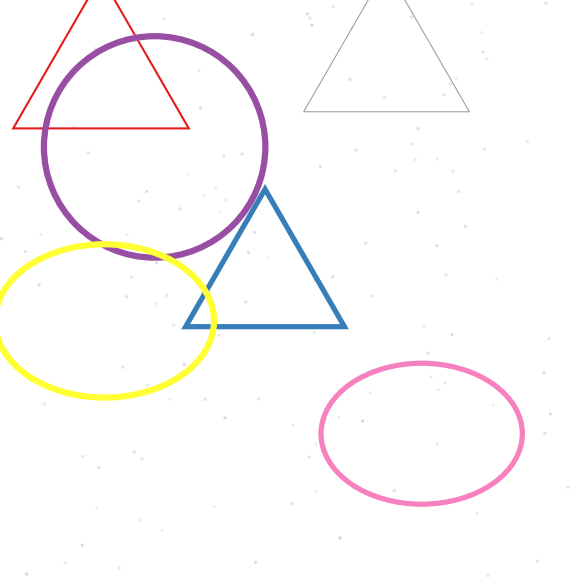[{"shape": "triangle", "thickness": 1, "radius": 0.88, "center": [0.175, 0.865]}, {"shape": "triangle", "thickness": 2.5, "radius": 0.79, "center": [0.459, 0.513]}, {"shape": "circle", "thickness": 3, "radius": 0.96, "center": [0.268, 0.745]}, {"shape": "oval", "thickness": 3, "radius": 0.95, "center": [0.181, 0.443]}, {"shape": "oval", "thickness": 2.5, "radius": 0.87, "center": [0.73, 0.248]}, {"shape": "triangle", "thickness": 0.5, "radius": 0.83, "center": [0.669, 0.888]}]